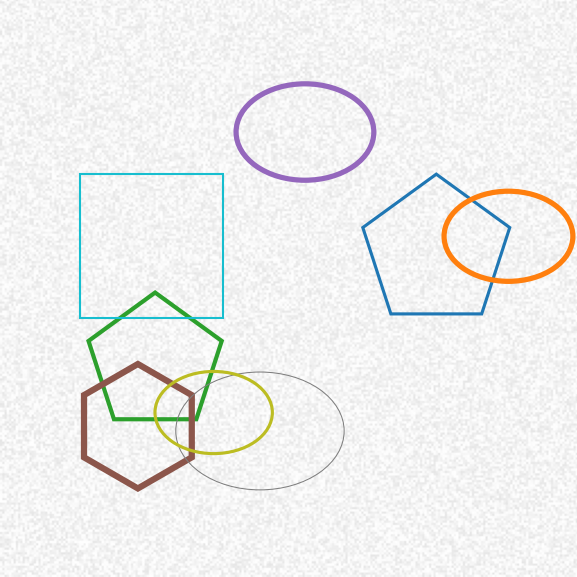[{"shape": "pentagon", "thickness": 1.5, "radius": 0.67, "center": [0.755, 0.564]}, {"shape": "oval", "thickness": 2.5, "radius": 0.56, "center": [0.88, 0.59]}, {"shape": "pentagon", "thickness": 2, "radius": 0.61, "center": [0.269, 0.371]}, {"shape": "oval", "thickness": 2.5, "radius": 0.6, "center": [0.528, 0.771]}, {"shape": "hexagon", "thickness": 3, "radius": 0.54, "center": [0.239, 0.261]}, {"shape": "oval", "thickness": 0.5, "radius": 0.73, "center": [0.45, 0.253]}, {"shape": "oval", "thickness": 1.5, "radius": 0.51, "center": [0.37, 0.285]}, {"shape": "square", "thickness": 1, "radius": 0.62, "center": [0.262, 0.573]}]